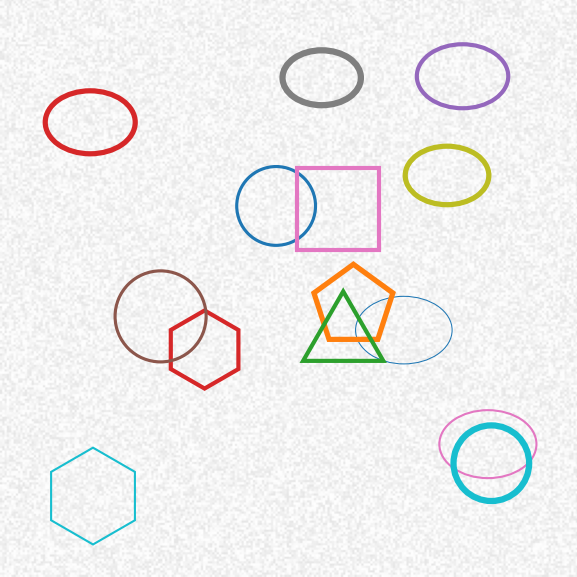[{"shape": "circle", "thickness": 1.5, "radius": 0.34, "center": [0.478, 0.643]}, {"shape": "oval", "thickness": 0.5, "radius": 0.42, "center": [0.699, 0.428]}, {"shape": "pentagon", "thickness": 2.5, "radius": 0.36, "center": [0.612, 0.47]}, {"shape": "triangle", "thickness": 2, "radius": 0.4, "center": [0.594, 0.414]}, {"shape": "hexagon", "thickness": 2, "radius": 0.34, "center": [0.354, 0.394]}, {"shape": "oval", "thickness": 2.5, "radius": 0.39, "center": [0.156, 0.787]}, {"shape": "oval", "thickness": 2, "radius": 0.4, "center": [0.801, 0.867]}, {"shape": "circle", "thickness": 1.5, "radius": 0.39, "center": [0.278, 0.451]}, {"shape": "oval", "thickness": 1, "radius": 0.42, "center": [0.845, 0.23]}, {"shape": "square", "thickness": 2, "radius": 0.36, "center": [0.585, 0.637]}, {"shape": "oval", "thickness": 3, "radius": 0.34, "center": [0.557, 0.864]}, {"shape": "oval", "thickness": 2.5, "radius": 0.36, "center": [0.774, 0.695]}, {"shape": "circle", "thickness": 3, "radius": 0.33, "center": [0.851, 0.197]}, {"shape": "hexagon", "thickness": 1, "radius": 0.42, "center": [0.161, 0.14]}]